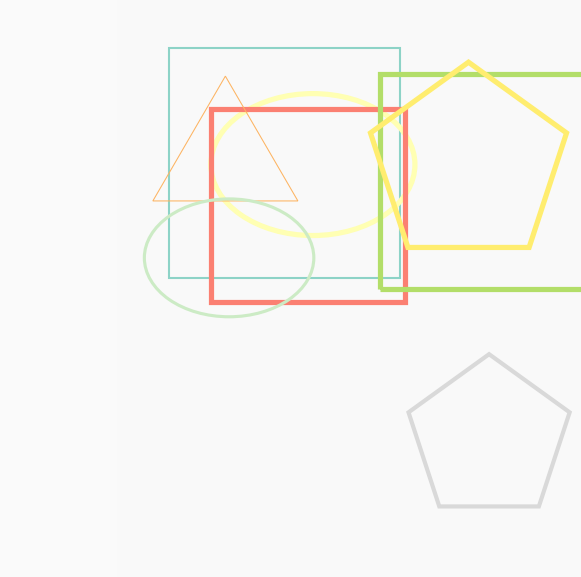[{"shape": "square", "thickness": 1, "radius": 0.99, "center": [0.49, 0.716]}, {"shape": "oval", "thickness": 2.5, "radius": 0.88, "center": [0.538, 0.714]}, {"shape": "square", "thickness": 2.5, "radius": 0.83, "center": [0.529, 0.644]}, {"shape": "triangle", "thickness": 0.5, "radius": 0.72, "center": [0.388, 0.723]}, {"shape": "square", "thickness": 2.5, "radius": 0.93, "center": [0.839, 0.685]}, {"shape": "pentagon", "thickness": 2, "radius": 0.73, "center": [0.841, 0.24]}, {"shape": "oval", "thickness": 1.5, "radius": 0.73, "center": [0.394, 0.553]}, {"shape": "pentagon", "thickness": 2.5, "radius": 0.89, "center": [0.806, 0.714]}]